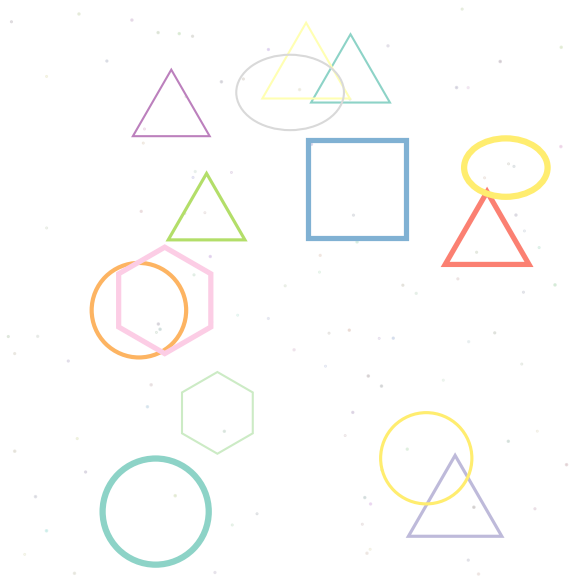[{"shape": "circle", "thickness": 3, "radius": 0.46, "center": [0.27, 0.113]}, {"shape": "triangle", "thickness": 1, "radius": 0.39, "center": [0.607, 0.861]}, {"shape": "triangle", "thickness": 1, "radius": 0.44, "center": [0.53, 0.872]}, {"shape": "triangle", "thickness": 1.5, "radius": 0.47, "center": [0.788, 0.117]}, {"shape": "triangle", "thickness": 2.5, "radius": 0.42, "center": [0.843, 0.583]}, {"shape": "square", "thickness": 2.5, "radius": 0.42, "center": [0.618, 0.672]}, {"shape": "circle", "thickness": 2, "radius": 0.41, "center": [0.241, 0.462]}, {"shape": "triangle", "thickness": 1.5, "radius": 0.38, "center": [0.358, 0.622]}, {"shape": "hexagon", "thickness": 2.5, "radius": 0.46, "center": [0.285, 0.479]}, {"shape": "oval", "thickness": 1, "radius": 0.47, "center": [0.502, 0.839]}, {"shape": "triangle", "thickness": 1, "radius": 0.38, "center": [0.297, 0.802]}, {"shape": "hexagon", "thickness": 1, "radius": 0.35, "center": [0.376, 0.284]}, {"shape": "oval", "thickness": 3, "radius": 0.36, "center": [0.876, 0.709]}, {"shape": "circle", "thickness": 1.5, "radius": 0.4, "center": [0.738, 0.206]}]